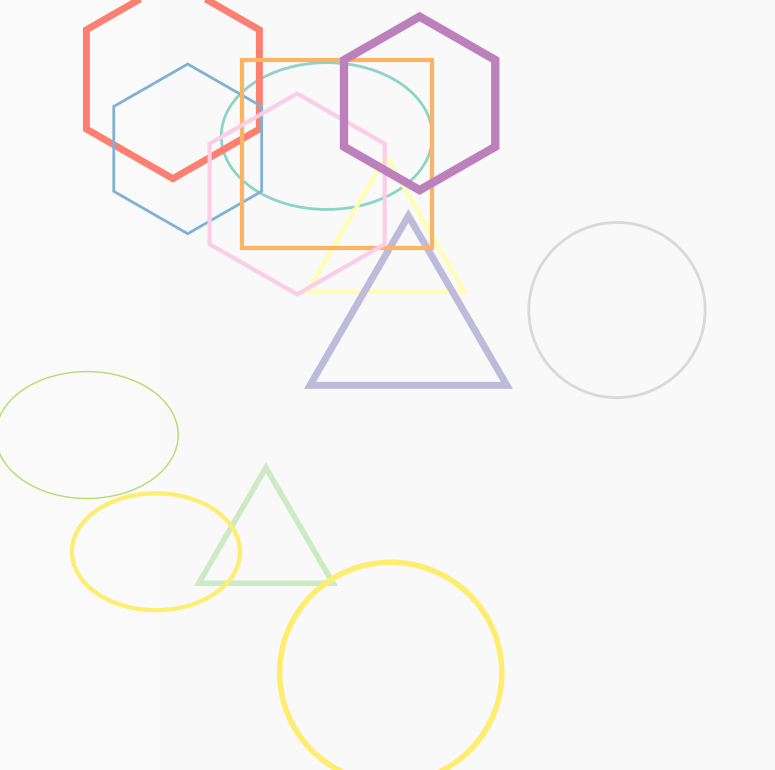[{"shape": "oval", "thickness": 1, "radius": 0.68, "center": [0.422, 0.823]}, {"shape": "triangle", "thickness": 1.5, "radius": 0.59, "center": [0.498, 0.68]}, {"shape": "triangle", "thickness": 2.5, "radius": 0.73, "center": [0.527, 0.573]}, {"shape": "hexagon", "thickness": 2.5, "radius": 0.64, "center": [0.223, 0.897]}, {"shape": "hexagon", "thickness": 1, "radius": 0.55, "center": [0.242, 0.807]}, {"shape": "square", "thickness": 1.5, "radius": 0.61, "center": [0.435, 0.8]}, {"shape": "oval", "thickness": 0.5, "radius": 0.59, "center": [0.112, 0.435]}, {"shape": "hexagon", "thickness": 1.5, "radius": 0.65, "center": [0.383, 0.748]}, {"shape": "circle", "thickness": 1, "radius": 0.57, "center": [0.796, 0.597]}, {"shape": "hexagon", "thickness": 3, "radius": 0.56, "center": [0.541, 0.866]}, {"shape": "triangle", "thickness": 2, "radius": 0.5, "center": [0.343, 0.293]}, {"shape": "circle", "thickness": 2, "radius": 0.72, "center": [0.504, 0.126]}, {"shape": "oval", "thickness": 1.5, "radius": 0.54, "center": [0.201, 0.283]}]